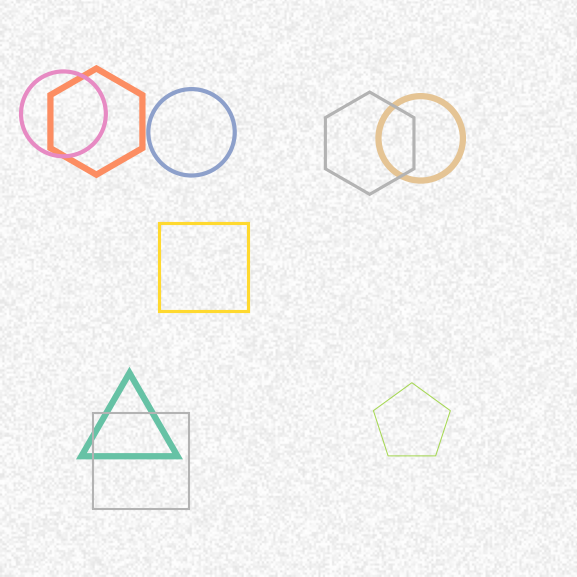[{"shape": "triangle", "thickness": 3, "radius": 0.48, "center": [0.224, 0.257]}, {"shape": "hexagon", "thickness": 3, "radius": 0.46, "center": [0.167, 0.789]}, {"shape": "circle", "thickness": 2, "radius": 0.37, "center": [0.332, 0.77]}, {"shape": "circle", "thickness": 2, "radius": 0.37, "center": [0.11, 0.802]}, {"shape": "pentagon", "thickness": 0.5, "radius": 0.35, "center": [0.713, 0.266]}, {"shape": "square", "thickness": 1.5, "radius": 0.38, "center": [0.352, 0.537]}, {"shape": "circle", "thickness": 3, "radius": 0.37, "center": [0.728, 0.76]}, {"shape": "square", "thickness": 1, "radius": 0.42, "center": [0.244, 0.201]}, {"shape": "hexagon", "thickness": 1.5, "radius": 0.44, "center": [0.64, 0.751]}]